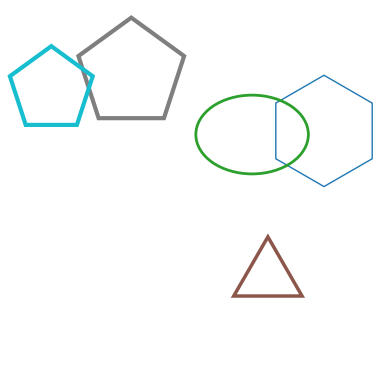[{"shape": "hexagon", "thickness": 1, "radius": 0.72, "center": [0.842, 0.66]}, {"shape": "oval", "thickness": 2, "radius": 0.73, "center": [0.655, 0.651]}, {"shape": "triangle", "thickness": 2.5, "radius": 0.51, "center": [0.696, 0.282]}, {"shape": "pentagon", "thickness": 3, "radius": 0.72, "center": [0.341, 0.81]}, {"shape": "pentagon", "thickness": 3, "radius": 0.57, "center": [0.133, 0.767]}]